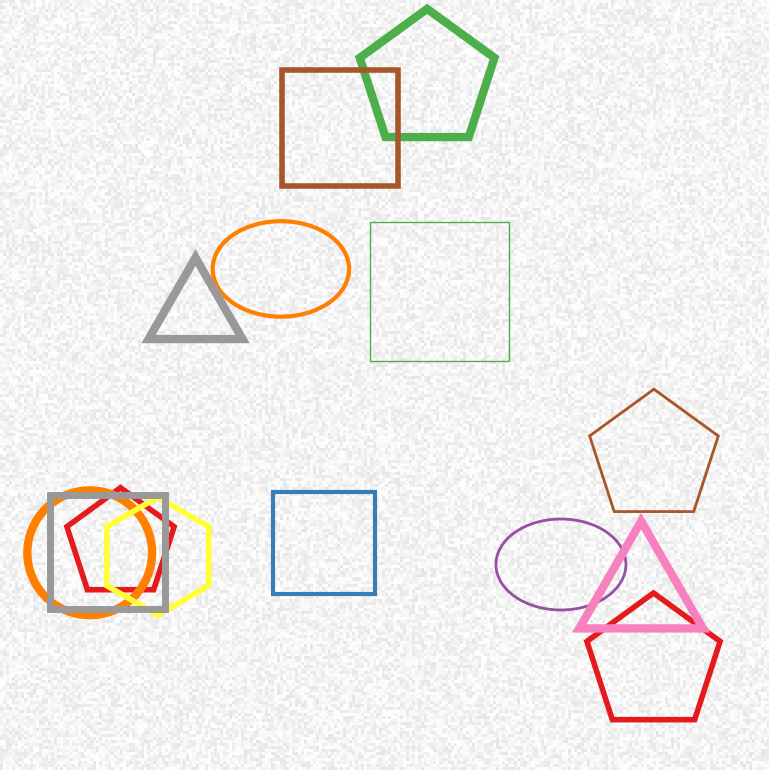[{"shape": "pentagon", "thickness": 2, "radius": 0.45, "center": [0.849, 0.139]}, {"shape": "pentagon", "thickness": 2, "radius": 0.37, "center": [0.157, 0.293]}, {"shape": "square", "thickness": 1.5, "radius": 0.33, "center": [0.421, 0.295]}, {"shape": "square", "thickness": 0.5, "radius": 0.45, "center": [0.571, 0.622]}, {"shape": "pentagon", "thickness": 3, "radius": 0.46, "center": [0.555, 0.896]}, {"shape": "oval", "thickness": 1, "radius": 0.42, "center": [0.728, 0.267]}, {"shape": "circle", "thickness": 3, "radius": 0.41, "center": [0.117, 0.282]}, {"shape": "oval", "thickness": 1.5, "radius": 0.44, "center": [0.365, 0.651]}, {"shape": "hexagon", "thickness": 2, "radius": 0.38, "center": [0.205, 0.278]}, {"shape": "pentagon", "thickness": 1, "radius": 0.44, "center": [0.849, 0.407]}, {"shape": "square", "thickness": 2, "radius": 0.38, "center": [0.442, 0.834]}, {"shape": "triangle", "thickness": 3, "radius": 0.46, "center": [0.833, 0.23]}, {"shape": "square", "thickness": 2.5, "radius": 0.37, "center": [0.14, 0.283]}, {"shape": "triangle", "thickness": 3, "radius": 0.35, "center": [0.254, 0.595]}]